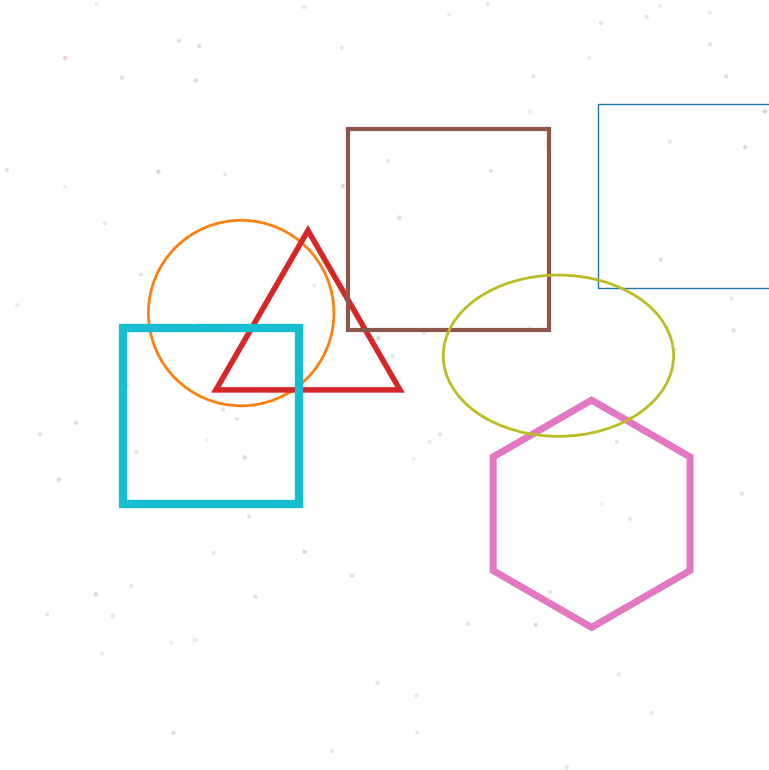[{"shape": "square", "thickness": 0.5, "radius": 0.6, "center": [0.896, 0.745]}, {"shape": "circle", "thickness": 1, "radius": 0.6, "center": [0.313, 0.593]}, {"shape": "triangle", "thickness": 2, "radius": 0.69, "center": [0.4, 0.563]}, {"shape": "square", "thickness": 1.5, "radius": 0.65, "center": [0.583, 0.701]}, {"shape": "hexagon", "thickness": 2.5, "radius": 0.74, "center": [0.768, 0.333]}, {"shape": "oval", "thickness": 1, "radius": 0.75, "center": [0.725, 0.538]}, {"shape": "square", "thickness": 3, "radius": 0.57, "center": [0.274, 0.46]}]